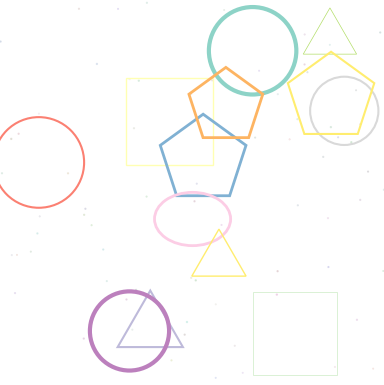[{"shape": "circle", "thickness": 3, "radius": 0.57, "center": [0.656, 0.868]}, {"shape": "square", "thickness": 1, "radius": 0.56, "center": [0.44, 0.684]}, {"shape": "triangle", "thickness": 1.5, "radius": 0.49, "center": [0.39, 0.147]}, {"shape": "circle", "thickness": 1.5, "radius": 0.59, "center": [0.101, 0.578]}, {"shape": "pentagon", "thickness": 2, "radius": 0.59, "center": [0.528, 0.586]}, {"shape": "pentagon", "thickness": 2, "radius": 0.5, "center": [0.587, 0.724]}, {"shape": "triangle", "thickness": 0.5, "radius": 0.4, "center": [0.857, 0.899]}, {"shape": "oval", "thickness": 2, "radius": 0.49, "center": [0.5, 0.431]}, {"shape": "circle", "thickness": 1.5, "radius": 0.44, "center": [0.894, 0.712]}, {"shape": "circle", "thickness": 3, "radius": 0.51, "center": [0.336, 0.14]}, {"shape": "square", "thickness": 0.5, "radius": 0.54, "center": [0.766, 0.134]}, {"shape": "triangle", "thickness": 1, "radius": 0.41, "center": [0.569, 0.323]}, {"shape": "pentagon", "thickness": 1.5, "radius": 0.59, "center": [0.86, 0.748]}]